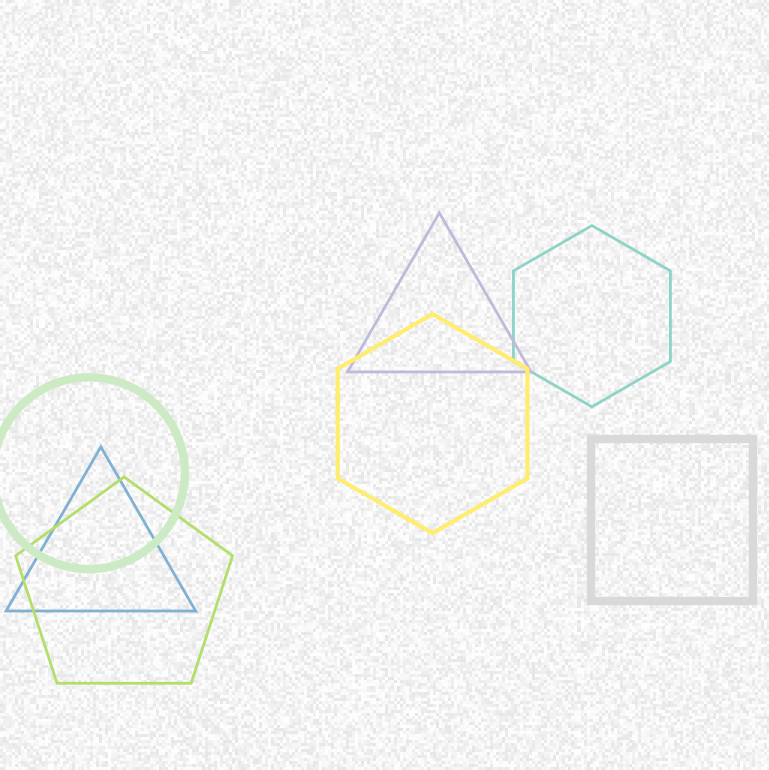[{"shape": "hexagon", "thickness": 1, "radius": 0.59, "center": [0.769, 0.589]}, {"shape": "triangle", "thickness": 1, "radius": 0.69, "center": [0.571, 0.586]}, {"shape": "triangle", "thickness": 1, "radius": 0.71, "center": [0.131, 0.278]}, {"shape": "pentagon", "thickness": 1, "radius": 0.74, "center": [0.161, 0.232]}, {"shape": "square", "thickness": 3, "radius": 0.53, "center": [0.872, 0.324]}, {"shape": "circle", "thickness": 3, "radius": 0.62, "center": [0.116, 0.385]}, {"shape": "hexagon", "thickness": 1.5, "radius": 0.71, "center": [0.562, 0.45]}]